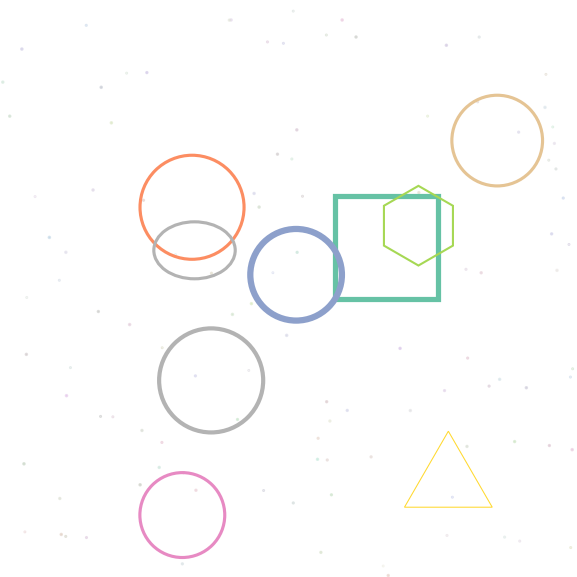[{"shape": "square", "thickness": 2.5, "radius": 0.45, "center": [0.669, 0.571]}, {"shape": "circle", "thickness": 1.5, "radius": 0.45, "center": [0.333, 0.64]}, {"shape": "circle", "thickness": 3, "radius": 0.4, "center": [0.513, 0.523]}, {"shape": "circle", "thickness": 1.5, "radius": 0.37, "center": [0.316, 0.107]}, {"shape": "hexagon", "thickness": 1, "radius": 0.34, "center": [0.725, 0.608]}, {"shape": "triangle", "thickness": 0.5, "radius": 0.44, "center": [0.776, 0.165]}, {"shape": "circle", "thickness": 1.5, "radius": 0.39, "center": [0.861, 0.756]}, {"shape": "circle", "thickness": 2, "radius": 0.45, "center": [0.366, 0.34]}, {"shape": "oval", "thickness": 1.5, "radius": 0.35, "center": [0.337, 0.566]}]